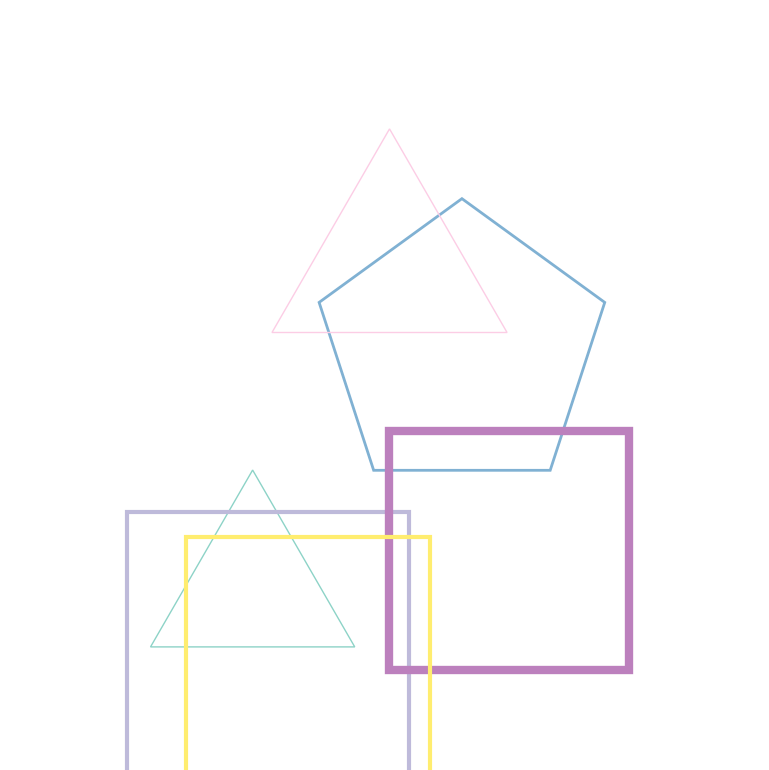[{"shape": "triangle", "thickness": 0.5, "radius": 0.77, "center": [0.328, 0.236]}, {"shape": "square", "thickness": 1.5, "radius": 0.92, "center": [0.348, 0.152]}, {"shape": "pentagon", "thickness": 1, "radius": 0.98, "center": [0.6, 0.547]}, {"shape": "triangle", "thickness": 0.5, "radius": 0.88, "center": [0.506, 0.656]}, {"shape": "square", "thickness": 3, "radius": 0.78, "center": [0.661, 0.285]}, {"shape": "square", "thickness": 1.5, "radius": 0.79, "center": [0.4, 0.144]}]